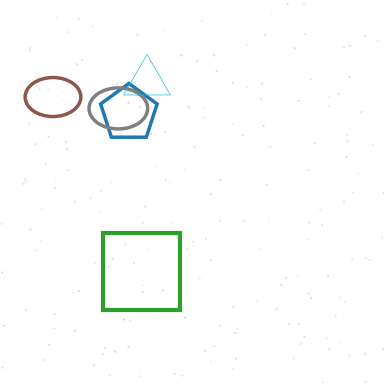[{"shape": "pentagon", "thickness": 2.5, "radius": 0.39, "center": [0.335, 0.706]}, {"shape": "square", "thickness": 3, "radius": 0.5, "center": [0.368, 0.295]}, {"shape": "oval", "thickness": 2.5, "radius": 0.36, "center": [0.138, 0.748]}, {"shape": "oval", "thickness": 2.5, "radius": 0.38, "center": [0.307, 0.718]}, {"shape": "triangle", "thickness": 0.5, "radius": 0.35, "center": [0.382, 0.788]}]